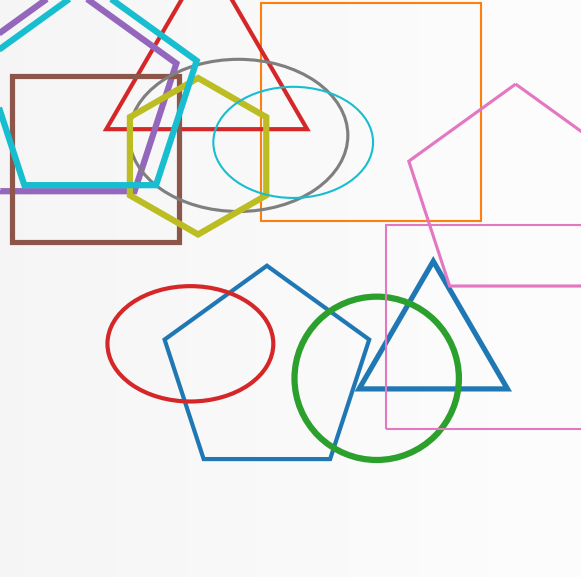[{"shape": "pentagon", "thickness": 2, "radius": 0.93, "center": [0.459, 0.354]}, {"shape": "triangle", "thickness": 2.5, "radius": 0.74, "center": [0.745, 0.399]}, {"shape": "square", "thickness": 1, "radius": 0.94, "center": [0.638, 0.805]}, {"shape": "circle", "thickness": 3, "radius": 0.71, "center": [0.648, 0.344]}, {"shape": "oval", "thickness": 2, "radius": 0.71, "center": [0.328, 0.404]}, {"shape": "triangle", "thickness": 2, "radius": 1.0, "center": [0.356, 0.875]}, {"shape": "pentagon", "thickness": 3, "radius": 0.99, "center": [0.115, 0.828]}, {"shape": "square", "thickness": 2.5, "radius": 0.72, "center": [0.164, 0.723]}, {"shape": "square", "thickness": 1, "radius": 0.88, "center": [0.841, 0.433]}, {"shape": "pentagon", "thickness": 1.5, "radius": 0.97, "center": [0.887, 0.66]}, {"shape": "oval", "thickness": 1.5, "radius": 0.94, "center": [0.41, 0.765]}, {"shape": "hexagon", "thickness": 3, "radius": 0.68, "center": [0.341, 0.729]}, {"shape": "oval", "thickness": 1, "radius": 0.69, "center": [0.504, 0.753]}, {"shape": "pentagon", "thickness": 3, "radius": 0.96, "center": [0.155, 0.834]}]